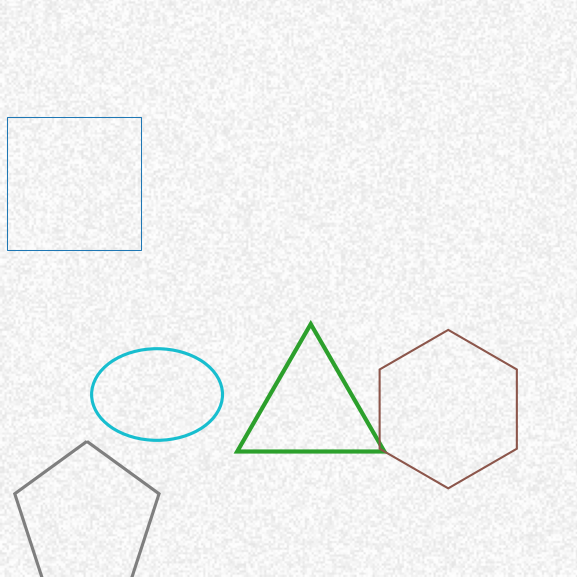[{"shape": "square", "thickness": 0.5, "radius": 0.58, "center": [0.128, 0.682]}, {"shape": "triangle", "thickness": 2, "radius": 0.74, "center": [0.538, 0.291]}, {"shape": "hexagon", "thickness": 1, "radius": 0.69, "center": [0.776, 0.291]}, {"shape": "pentagon", "thickness": 1.5, "radius": 0.66, "center": [0.15, 0.104]}, {"shape": "oval", "thickness": 1.5, "radius": 0.57, "center": [0.272, 0.316]}]